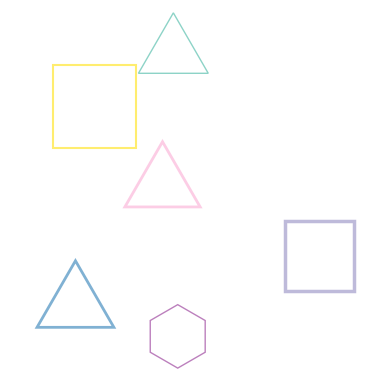[{"shape": "triangle", "thickness": 1, "radius": 0.52, "center": [0.45, 0.862]}, {"shape": "square", "thickness": 2.5, "radius": 0.45, "center": [0.83, 0.335]}, {"shape": "triangle", "thickness": 2, "radius": 0.58, "center": [0.196, 0.207]}, {"shape": "triangle", "thickness": 2, "radius": 0.56, "center": [0.422, 0.519]}, {"shape": "hexagon", "thickness": 1, "radius": 0.41, "center": [0.462, 0.126]}, {"shape": "square", "thickness": 1.5, "radius": 0.54, "center": [0.246, 0.724]}]